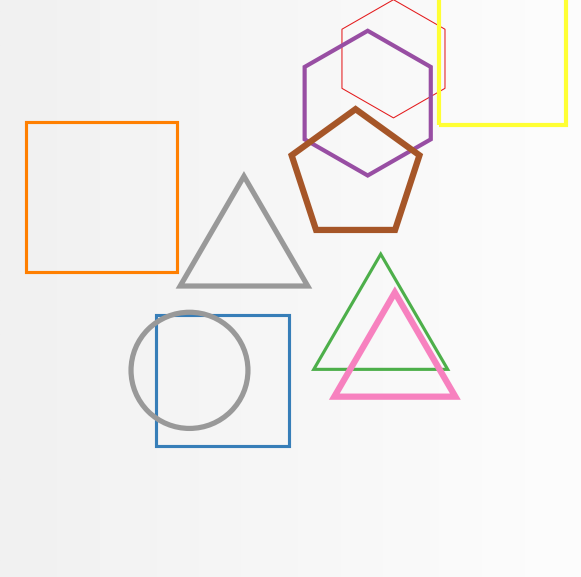[{"shape": "hexagon", "thickness": 0.5, "radius": 0.51, "center": [0.677, 0.897]}, {"shape": "square", "thickness": 1.5, "radius": 0.57, "center": [0.382, 0.34]}, {"shape": "triangle", "thickness": 1.5, "radius": 0.67, "center": [0.655, 0.426]}, {"shape": "hexagon", "thickness": 2, "radius": 0.63, "center": [0.633, 0.821]}, {"shape": "square", "thickness": 1.5, "radius": 0.65, "center": [0.174, 0.658]}, {"shape": "square", "thickness": 2, "radius": 0.55, "center": [0.864, 0.892]}, {"shape": "pentagon", "thickness": 3, "radius": 0.58, "center": [0.612, 0.694]}, {"shape": "triangle", "thickness": 3, "radius": 0.6, "center": [0.679, 0.372]}, {"shape": "circle", "thickness": 2.5, "radius": 0.5, "center": [0.326, 0.358]}, {"shape": "triangle", "thickness": 2.5, "radius": 0.63, "center": [0.42, 0.567]}]